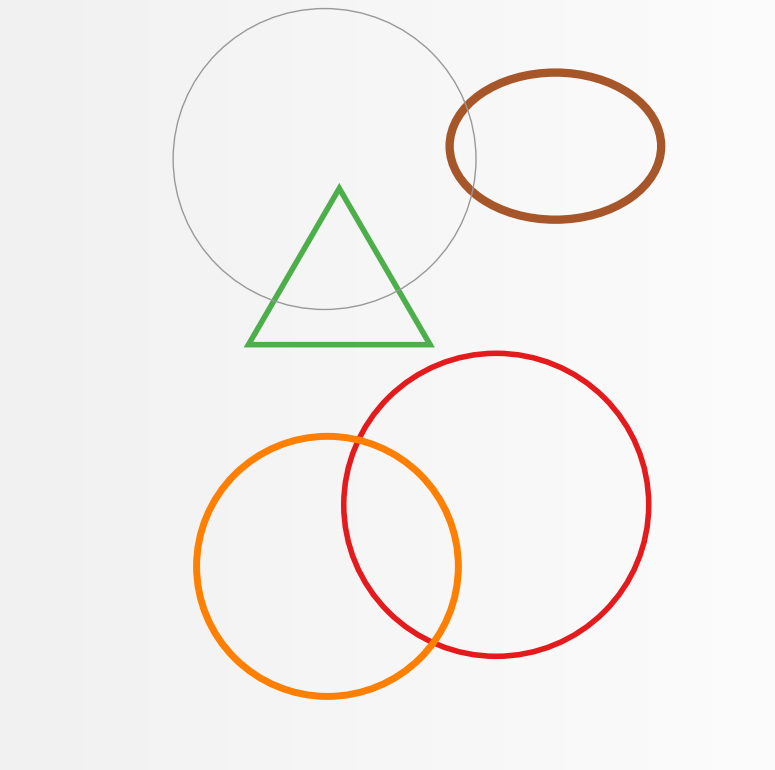[{"shape": "circle", "thickness": 2, "radius": 0.98, "center": [0.64, 0.344]}, {"shape": "triangle", "thickness": 2, "radius": 0.68, "center": [0.438, 0.62]}, {"shape": "circle", "thickness": 2.5, "radius": 0.84, "center": [0.423, 0.264]}, {"shape": "oval", "thickness": 3, "radius": 0.68, "center": [0.717, 0.81]}, {"shape": "circle", "thickness": 0.5, "radius": 0.98, "center": [0.419, 0.793]}]